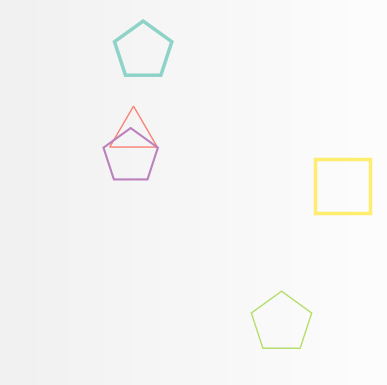[{"shape": "pentagon", "thickness": 2.5, "radius": 0.39, "center": [0.369, 0.868]}, {"shape": "triangle", "thickness": 1, "radius": 0.35, "center": [0.345, 0.653]}, {"shape": "pentagon", "thickness": 1, "radius": 0.41, "center": [0.727, 0.162]}, {"shape": "pentagon", "thickness": 1.5, "radius": 0.37, "center": [0.337, 0.594]}, {"shape": "square", "thickness": 2.5, "radius": 0.35, "center": [0.884, 0.517]}]